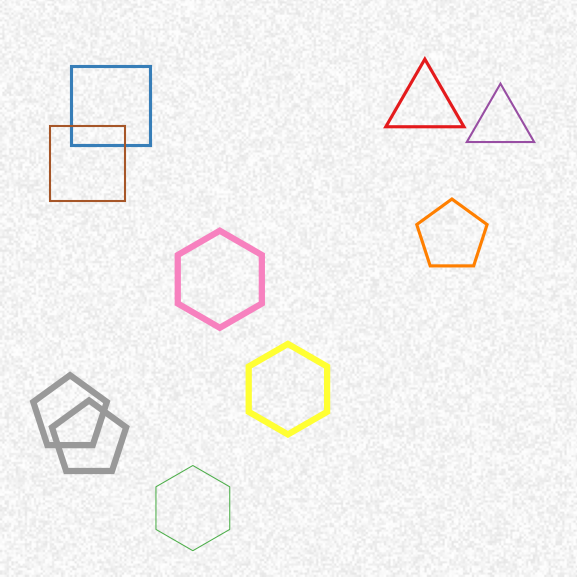[{"shape": "triangle", "thickness": 1.5, "radius": 0.39, "center": [0.736, 0.819]}, {"shape": "square", "thickness": 1.5, "radius": 0.34, "center": [0.191, 0.816]}, {"shape": "hexagon", "thickness": 0.5, "radius": 0.37, "center": [0.334, 0.119]}, {"shape": "triangle", "thickness": 1, "radius": 0.34, "center": [0.867, 0.787]}, {"shape": "pentagon", "thickness": 1.5, "radius": 0.32, "center": [0.783, 0.59]}, {"shape": "hexagon", "thickness": 3, "radius": 0.39, "center": [0.499, 0.325]}, {"shape": "square", "thickness": 1, "radius": 0.32, "center": [0.151, 0.715]}, {"shape": "hexagon", "thickness": 3, "radius": 0.42, "center": [0.381, 0.516]}, {"shape": "pentagon", "thickness": 3, "radius": 0.34, "center": [0.154, 0.238]}, {"shape": "pentagon", "thickness": 3, "radius": 0.33, "center": [0.121, 0.282]}]